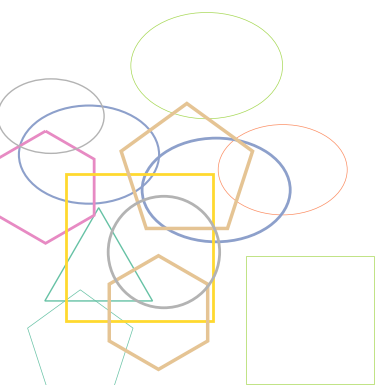[{"shape": "triangle", "thickness": 1, "radius": 0.81, "center": [0.256, 0.299]}, {"shape": "pentagon", "thickness": 0.5, "radius": 0.72, "center": [0.209, 0.103]}, {"shape": "oval", "thickness": 0.5, "radius": 0.84, "center": [0.734, 0.559]}, {"shape": "oval", "thickness": 1.5, "radius": 0.91, "center": [0.231, 0.598]}, {"shape": "oval", "thickness": 2, "radius": 0.96, "center": [0.561, 0.507]}, {"shape": "hexagon", "thickness": 2, "radius": 0.73, "center": [0.118, 0.514]}, {"shape": "square", "thickness": 0.5, "radius": 0.83, "center": [0.806, 0.168]}, {"shape": "oval", "thickness": 0.5, "radius": 0.99, "center": [0.537, 0.83]}, {"shape": "square", "thickness": 2, "radius": 0.96, "center": [0.362, 0.357]}, {"shape": "hexagon", "thickness": 2.5, "radius": 0.74, "center": [0.412, 0.188]}, {"shape": "pentagon", "thickness": 2.5, "radius": 0.9, "center": [0.485, 0.552]}, {"shape": "oval", "thickness": 1, "radius": 0.69, "center": [0.132, 0.698]}, {"shape": "circle", "thickness": 2, "radius": 0.72, "center": [0.426, 0.345]}]